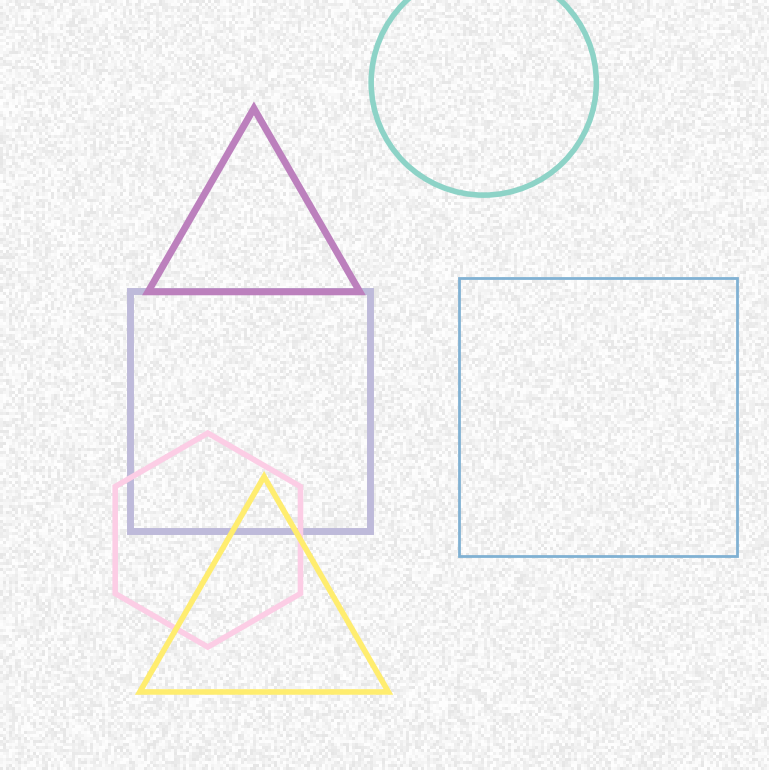[{"shape": "circle", "thickness": 2, "radius": 0.73, "center": [0.628, 0.893]}, {"shape": "square", "thickness": 2.5, "radius": 0.78, "center": [0.325, 0.466]}, {"shape": "square", "thickness": 1, "radius": 0.9, "center": [0.776, 0.459]}, {"shape": "hexagon", "thickness": 2, "radius": 0.69, "center": [0.27, 0.299]}, {"shape": "triangle", "thickness": 2.5, "radius": 0.79, "center": [0.33, 0.7]}, {"shape": "triangle", "thickness": 2, "radius": 0.93, "center": [0.343, 0.195]}]